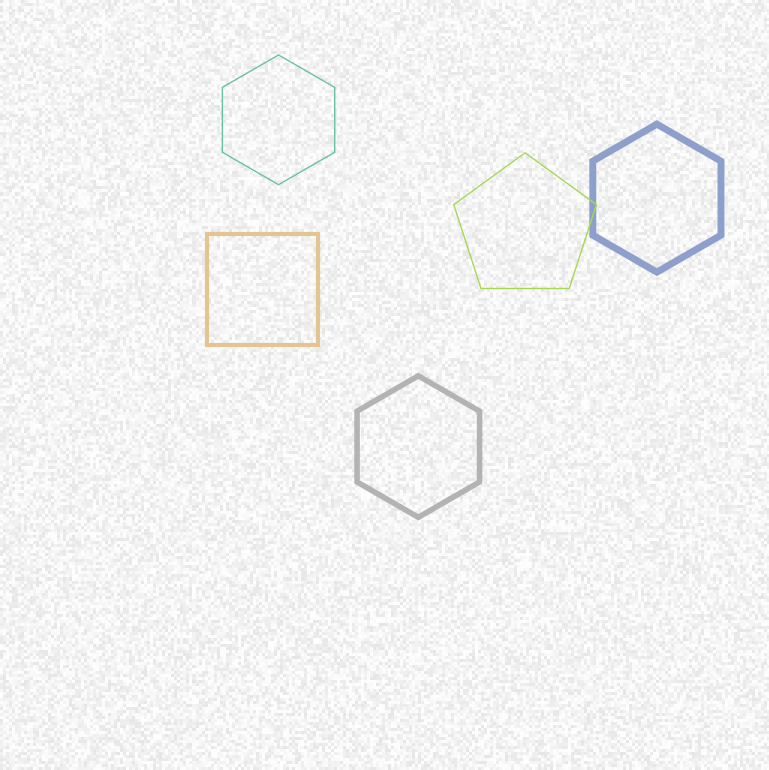[{"shape": "hexagon", "thickness": 0.5, "radius": 0.42, "center": [0.362, 0.844]}, {"shape": "hexagon", "thickness": 2.5, "radius": 0.48, "center": [0.853, 0.743]}, {"shape": "pentagon", "thickness": 0.5, "radius": 0.49, "center": [0.682, 0.704]}, {"shape": "square", "thickness": 1.5, "radius": 0.36, "center": [0.341, 0.624]}, {"shape": "hexagon", "thickness": 2, "radius": 0.46, "center": [0.543, 0.42]}]